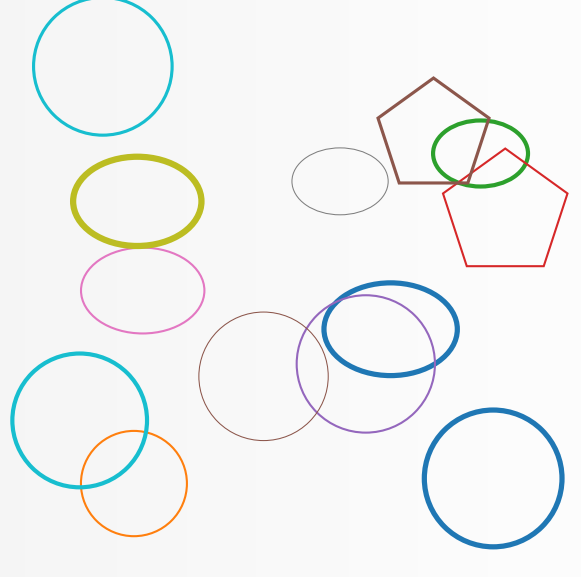[{"shape": "oval", "thickness": 2.5, "radius": 0.57, "center": [0.672, 0.429]}, {"shape": "circle", "thickness": 2.5, "radius": 0.59, "center": [0.848, 0.171]}, {"shape": "circle", "thickness": 1, "radius": 0.46, "center": [0.23, 0.162]}, {"shape": "oval", "thickness": 2, "radius": 0.41, "center": [0.827, 0.733]}, {"shape": "pentagon", "thickness": 1, "radius": 0.56, "center": [0.869, 0.629]}, {"shape": "circle", "thickness": 1, "radius": 0.59, "center": [0.629, 0.369]}, {"shape": "pentagon", "thickness": 1.5, "radius": 0.5, "center": [0.746, 0.764]}, {"shape": "circle", "thickness": 0.5, "radius": 0.56, "center": [0.453, 0.348]}, {"shape": "oval", "thickness": 1, "radius": 0.53, "center": [0.246, 0.496]}, {"shape": "oval", "thickness": 0.5, "radius": 0.41, "center": [0.585, 0.685]}, {"shape": "oval", "thickness": 3, "radius": 0.55, "center": [0.236, 0.65]}, {"shape": "circle", "thickness": 1.5, "radius": 0.6, "center": [0.177, 0.884]}, {"shape": "circle", "thickness": 2, "radius": 0.58, "center": [0.137, 0.271]}]